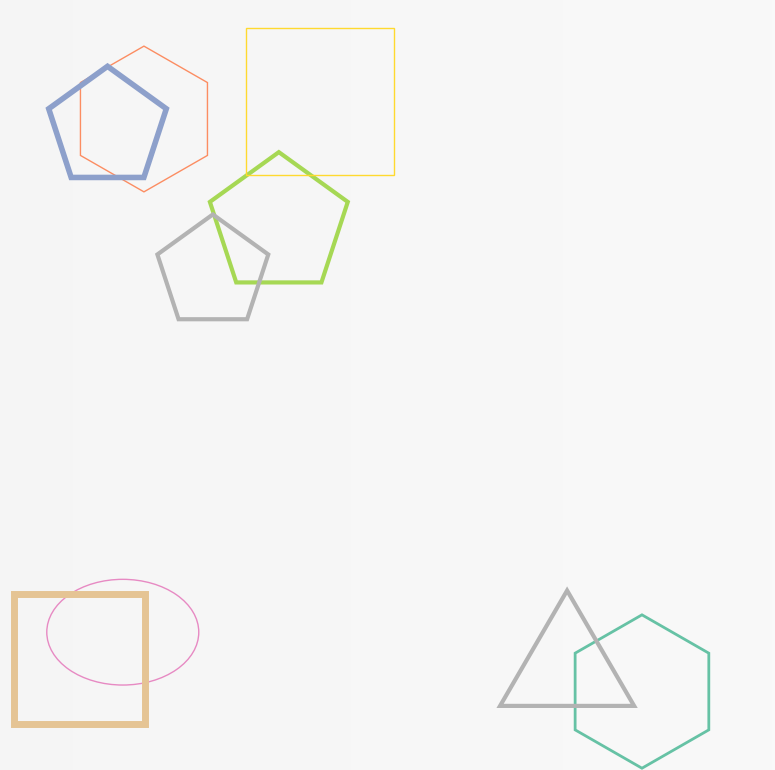[{"shape": "hexagon", "thickness": 1, "radius": 0.5, "center": [0.828, 0.102]}, {"shape": "hexagon", "thickness": 0.5, "radius": 0.47, "center": [0.186, 0.845]}, {"shape": "pentagon", "thickness": 2, "radius": 0.4, "center": [0.139, 0.834]}, {"shape": "oval", "thickness": 0.5, "radius": 0.49, "center": [0.158, 0.179]}, {"shape": "pentagon", "thickness": 1.5, "radius": 0.47, "center": [0.36, 0.709]}, {"shape": "square", "thickness": 0.5, "radius": 0.48, "center": [0.413, 0.868]}, {"shape": "square", "thickness": 2.5, "radius": 0.42, "center": [0.103, 0.144]}, {"shape": "triangle", "thickness": 1.5, "radius": 0.5, "center": [0.732, 0.133]}, {"shape": "pentagon", "thickness": 1.5, "radius": 0.38, "center": [0.275, 0.646]}]